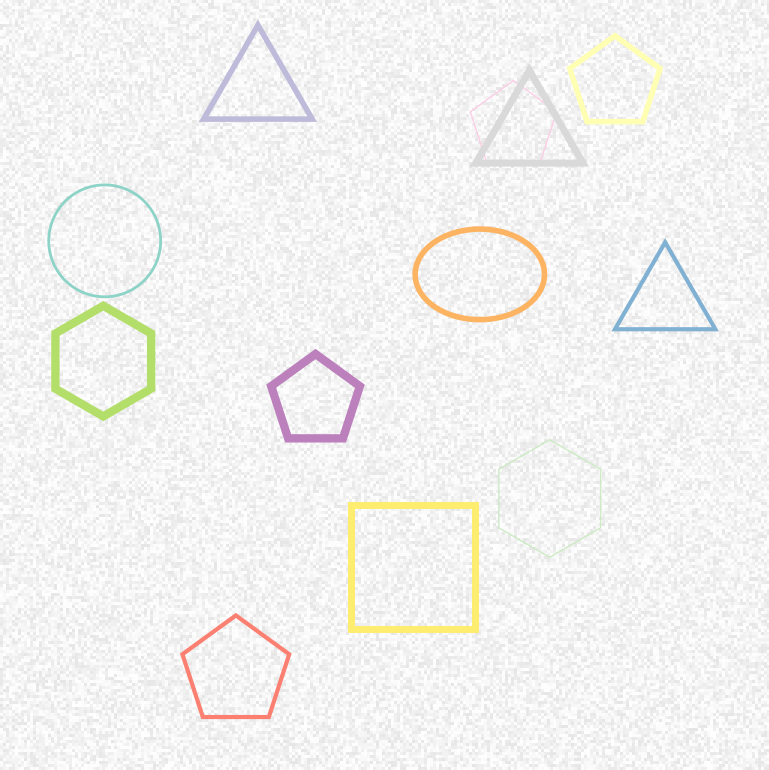[{"shape": "circle", "thickness": 1, "radius": 0.36, "center": [0.136, 0.687]}, {"shape": "pentagon", "thickness": 2, "radius": 0.31, "center": [0.799, 0.892]}, {"shape": "triangle", "thickness": 2, "radius": 0.41, "center": [0.335, 0.886]}, {"shape": "pentagon", "thickness": 1.5, "radius": 0.36, "center": [0.306, 0.128]}, {"shape": "triangle", "thickness": 1.5, "radius": 0.38, "center": [0.864, 0.61]}, {"shape": "oval", "thickness": 2, "radius": 0.42, "center": [0.623, 0.644]}, {"shape": "hexagon", "thickness": 3, "radius": 0.36, "center": [0.134, 0.531]}, {"shape": "pentagon", "thickness": 0.5, "radius": 0.29, "center": [0.667, 0.837]}, {"shape": "triangle", "thickness": 2.5, "radius": 0.4, "center": [0.688, 0.828]}, {"shape": "pentagon", "thickness": 3, "radius": 0.3, "center": [0.41, 0.48]}, {"shape": "hexagon", "thickness": 0.5, "radius": 0.38, "center": [0.714, 0.353]}, {"shape": "square", "thickness": 2.5, "radius": 0.4, "center": [0.537, 0.263]}]